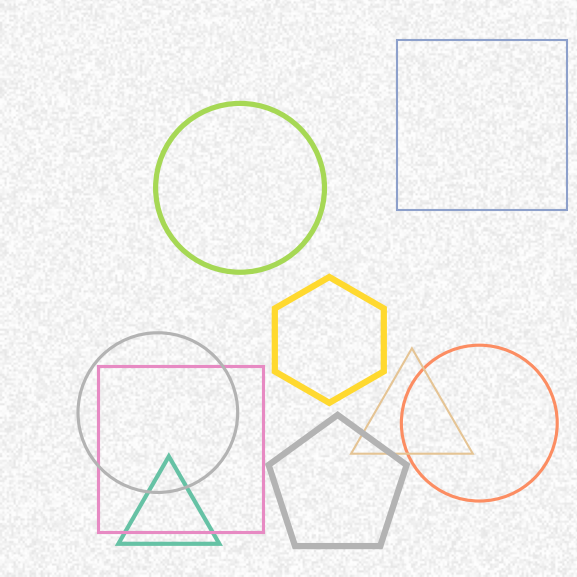[{"shape": "triangle", "thickness": 2, "radius": 0.5, "center": [0.292, 0.108]}, {"shape": "circle", "thickness": 1.5, "radius": 0.67, "center": [0.83, 0.266]}, {"shape": "square", "thickness": 1, "radius": 0.73, "center": [0.834, 0.783]}, {"shape": "square", "thickness": 1.5, "radius": 0.72, "center": [0.313, 0.221]}, {"shape": "circle", "thickness": 2.5, "radius": 0.73, "center": [0.416, 0.674]}, {"shape": "hexagon", "thickness": 3, "radius": 0.54, "center": [0.57, 0.411]}, {"shape": "triangle", "thickness": 1, "radius": 0.61, "center": [0.713, 0.274]}, {"shape": "pentagon", "thickness": 3, "radius": 0.63, "center": [0.585, 0.155]}, {"shape": "circle", "thickness": 1.5, "radius": 0.69, "center": [0.273, 0.285]}]